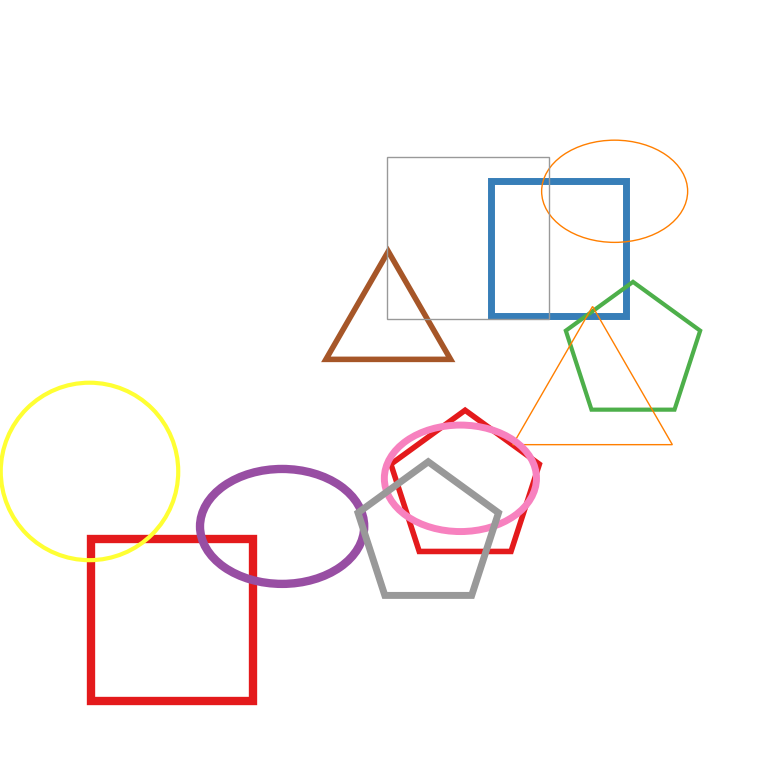[{"shape": "square", "thickness": 3, "radius": 0.53, "center": [0.224, 0.195]}, {"shape": "pentagon", "thickness": 2, "radius": 0.51, "center": [0.604, 0.366]}, {"shape": "square", "thickness": 2.5, "radius": 0.44, "center": [0.725, 0.677]}, {"shape": "pentagon", "thickness": 1.5, "radius": 0.46, "center": [0.822, 0.542]}, {"shape": "oval", "thickness": 3, "radius": 0.53, "center": [0.366, 0.316]}, {"shape": "triangle", "thickness": 0.5, "radius": 0.6, "center": [0.77, 0.482]}, {"shape": "oval", "thickness": 0.5, "radius": 0.47, "center": [0.798, 0.752]}, {"shape": "circle", "thickness": 1.5, "radius": 0.58, "center": [0.116, 0.388]}, {"shape": "triangle", "thickness": 2, "radius": 0.47, "center": [0.504, 0.58]}, {"shape": "oval", "thickness": 2.5, "radius": 0.49, "center": [0.598, 0.379]}, {"shape": "pentagon", "thickness": 2.5, "radius": 0.48, "center": [0.556, 0.304]}, {"shape": "square", "thickness": 0.5, "radius": 0.52, "center": [0.608, 0.691]}]